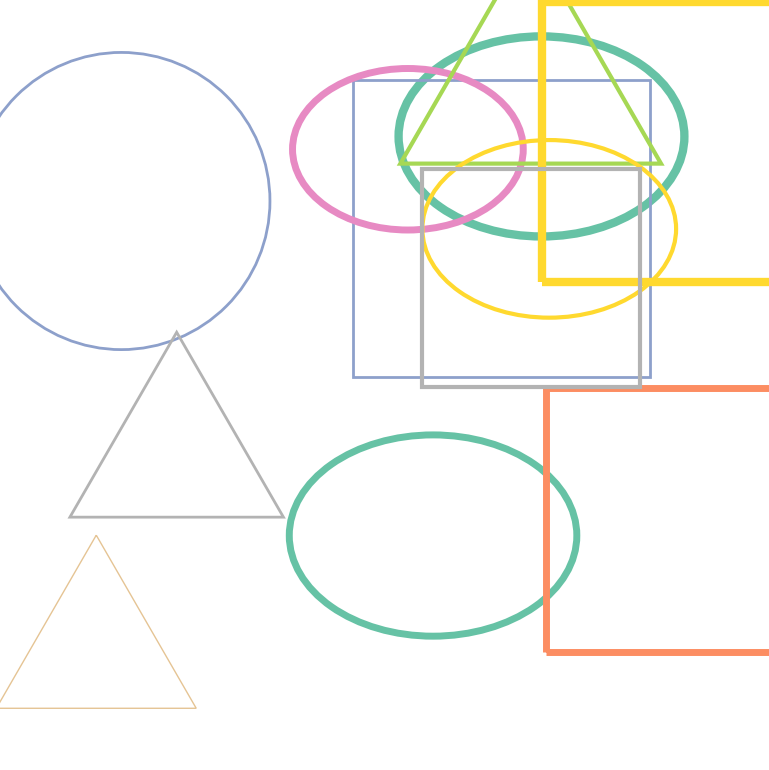[{"shape": "oval", "thickness": 3, "radius": 0.93, "center": [0.703, 0.823]}, {"shape": "oval", "thickness": 2.5, "radius": 0.93, "center": [0.562, 0.304]}, {"shape": "square", "thickness": 2.5, "radius": 0.86, "center": [0.881, 0.325]}, {"shape": "square", "thickness": 1, "radius": 0.96, "center": [0.651, 0.703]}, {"shape": "circle", "thickness": 1, "radius": 0.96, "center": [0.158, 0.739]}, {"shape": "oval", "thickness": 2.5, "radius": 0.75, "center": [0.53, 0.806]}, {"shape": "triangle", "thickness": 1.5, "radius": 0.98, "center": [0.689, 0.885]}, {"shape": "oval", "thickness": 1.5, "radius": 0.82, "center": [0.713, 0.703]}, {"shape": "square", "thickness": 3, "radius": 0.91, "center": [0.886, 0.816]}, {"shape": "triangle", "thickness": 0.5, "radius": 0.75, "center": [0.125, 0.155]}, {"shape": "square", "thickness": 1.5, "radius": 0.71, "center": [0.69, 0.639]}, {"shape": "triangle", "thickness": 1, "radius": 0.8, "center": [0.229, 0.408]}]